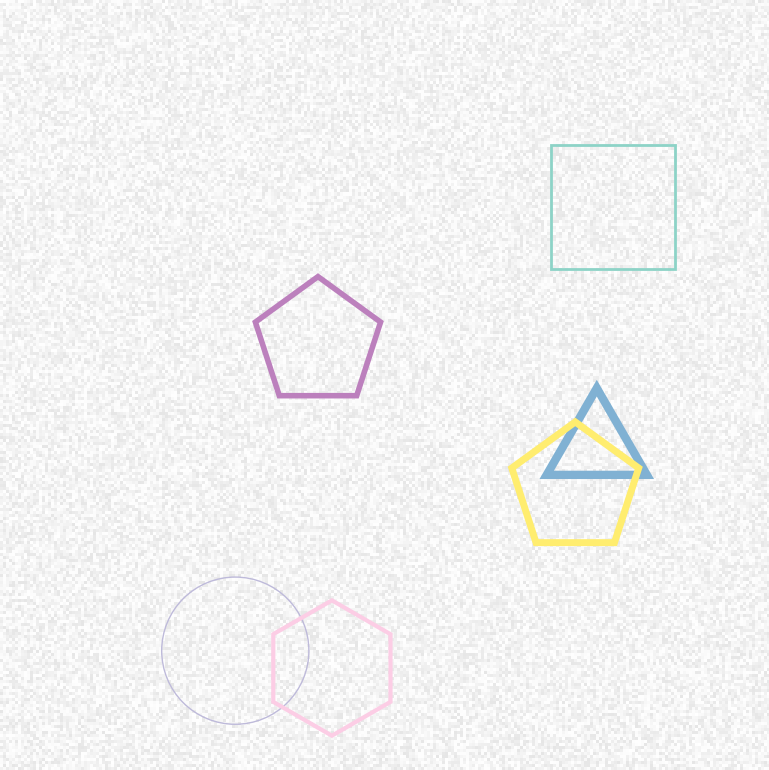[{"shape": "square", "thickness": 1, "radius": 0.4, "center": [0.796, 0.731]}, {"shape": "circle", "thickness": 0.5, "radius": 0.48, "center": [0.306, 0.155]}, {"shape": "triangle", "thickness": 3, "radius": 0.38, "center": [0.775, 0.421]}, {"shape": "hexagon", "thickness": 1.5, "radius": 0.44, "center": [0.431, 0.132]}, {"shape": "pentagon", "thickness": 2, "radius": 0.43, "center": [0.413, 0.555]}, {"shape": "pentagon", "thickness": 2.5, "radius": 0.43, "center": [0.747, 0.365]}]